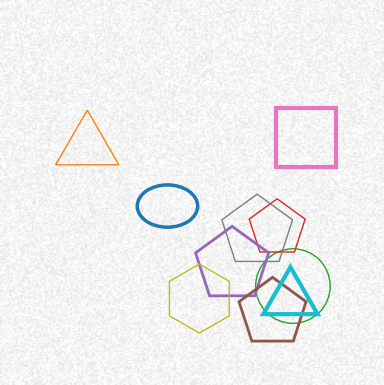[{"shape": "oval", "thickness": 2.5, "radius": 0.39, "center": [0.435, 0.465]}, {"shape": "triangle", "thickness": 1, "radius": 0.47, "center": [0.227, 0.619]}, {"shape": "circle", "thickness": 1, "radius": 0.48, "center": [0.761, 0.257]}, {"shape": "pentagon", "thickness": 1, "radius": 0.38, "center": [0.72, 0.407]}, {"shape": "pentagon", "thickness": 2, "radius": 0.5, "center": [0.603, 0.312]}, {"shape": "pentagon", "thickness": 2, "radius": 0.46, "center": [0.708, 0.188]}, {"shape": "square", "thickness": 3, "radius": 0.39, "center": [0.795, 0.643]}, {"shape": "pentagon", "thickness": 1, "radius": 0.48, "center": [0.668, 0.399]}, {"shape": "hexagon", "thickness": 1, "radius": 0.45, "center": [0.518, 0.225]}, {"shape": "triangle", "thickness": 3, "radius": 0.41, "center": [0.754, 0.225]}]